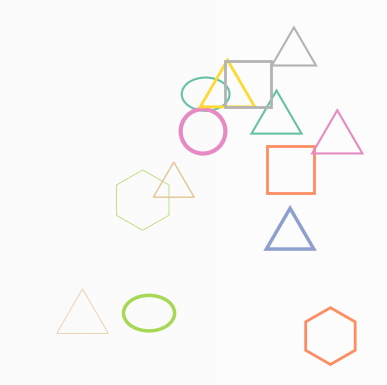[{"shape": "oval", "thickness": 1.5, "radius": 0.31, "center": [0.531, 0.755]}, {"shape": "triangle", "thickness": 1.5, "radius": 0.37, "center": [0.714, 0.69]}, {"shape": "hexagon", "thickness": 2, "radius": 0.37, "center": [0.853, 0.127]}, {"shape": "square", "thickness": 2, "radius": 0.3, "center": [0.75, 0.559]}, {"shape": "triangle", "thickness": 2.5, "radius": 0.35, "center": [0.749, 0.388]}, {"shape": "triangle", "thickness": 1.5, "radius": 0.37, "center": [0.87, 0.639]}, {"shape": "circle", "thickness": 3, "radius": 0.29, "center": [0.524, 0.659]}, {"shape": "hexagon", "thickness": 0.5, "radius": 0.39, "center": [0.368, 0.48]}, {"shape": "oval", "thickness": 2.5, "radius": 0.33, "center": [0.385, 0.187]}, {"shape": "triangle", "thickness": 2, "radius": 0.41, "center": [0.587, 0.763]}, {"shape": "triangle", "thickness": 1, "radius": 0.3, "center": [0.448, 0.518]}, {"shape": "triangle", "thickness": 0.5, "radius": 0.38, "center": [0.213, 0.173]}, {"shape": "square", "thickness": 2, "radius": 0.3, "center": [0.64, 0.782]}, {"shape": "triangle", "thickness": 1.5, "radius": 0.33, "center": [0.759, 0.863]}]